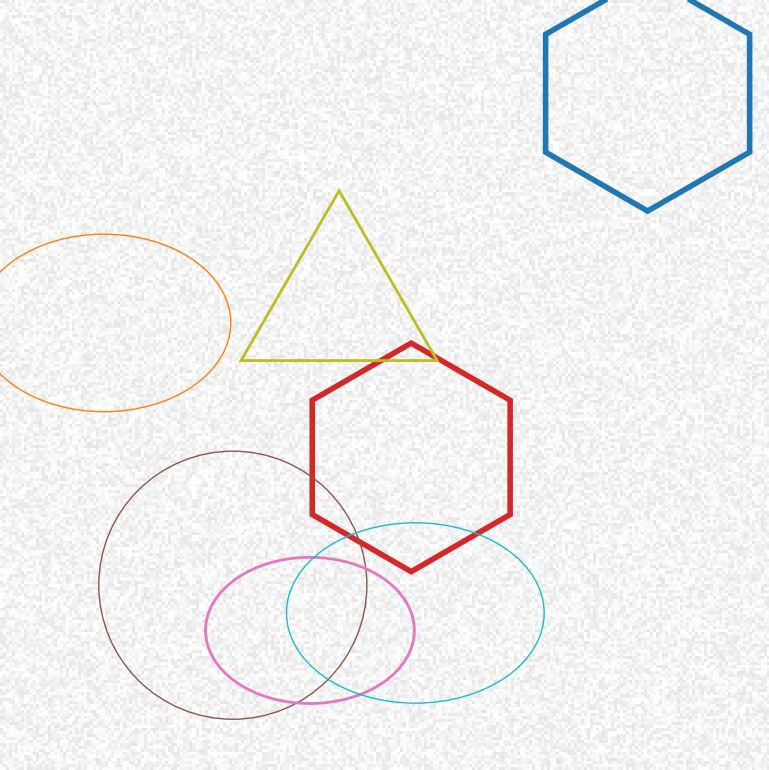[{"shape": "hexagon", "thickness": 2, "radius": 0.76, "center": [0.841, 0.879]}, {"shape": "oval", "thickness": 0.5, "radius": 0.82, "center": [0.135, 0.581]}, {"shape": "hexagon", "thickness": 2, "radius": 0.74, "center": [0.534, 0.406]}, {"shape": "circle", "thickness": 0.5, "radius": 0.87, "center": [0.302, 0.24]}, {"shape": "oval", "thickness": 1, "radius": 0.68, "center": [0.403, 0.181]}, {"shape": "triangle", "thickness": 1, "radius": 0.74, "center": [0.44, 0.605]}, {"shape": "oval", "thickness": 0.5, "radius": 0.84, "center": [0.539, 0.204]}]